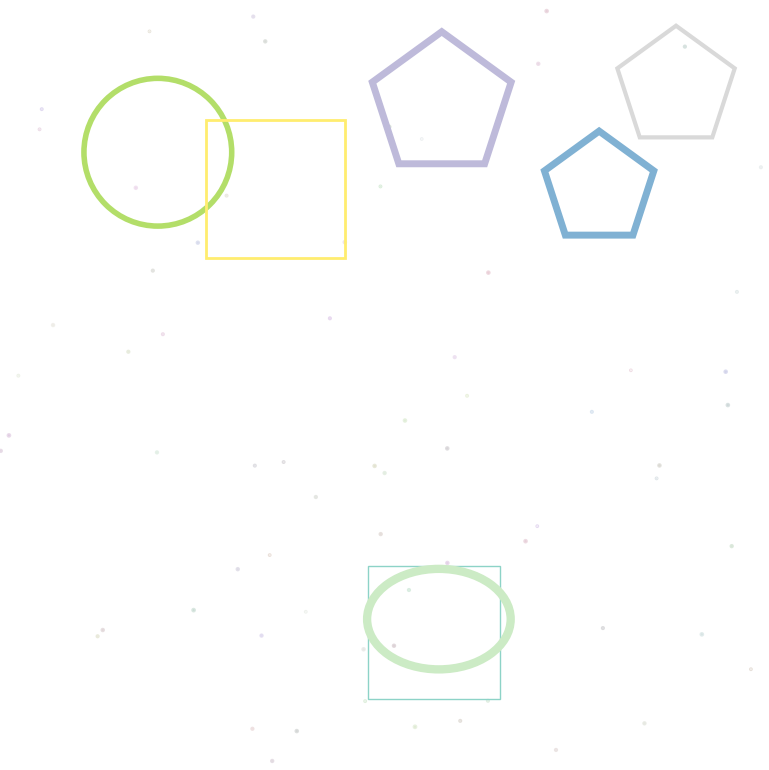[{"shape": "square", "thickness": 0.5, "radius": 0.43, "center": [0.564, 0.179]}, {"shape": "pentagon", "thickness": 2.5, "radius": 0.47, "center": [0.574, 0.864]}, {"shape": "pentagon", "thickness": 2.5, "radius": 0.37, "center": [0.778, 0.755]}, {"shape": "circle", "thickness": 2, "radius": 0.48, "center": [0.205, 0.802]}, {"shape": "pentagon", "thickness": 1.5, "radius": 0.4, "center": [0.878, 0.886]}, {"shape": "oval", "thickness": 3, "radius": 0.47, "center": [0.57, 0.196]}, {"shape": "square", "thickness": 1, "radius": 0.45, "center": [0.358, 0.754]}]